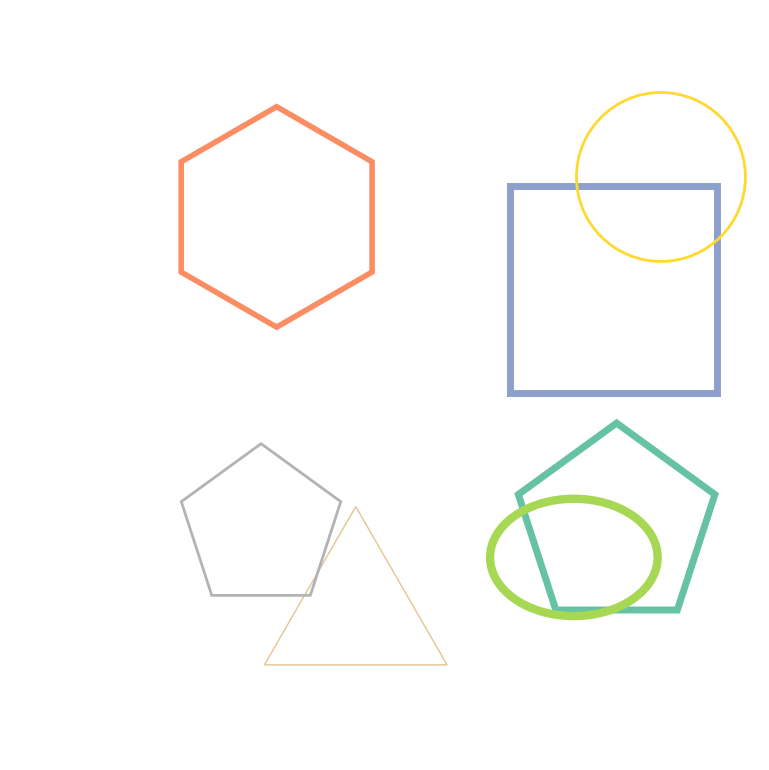[{"shape": "pentagon", "thickness": 2.5, "radius": 0.67, "center": [0.801, 0.316]}, {"shape": "hexagon", "thickness": 2, "radius": 0.72, "center": [0.359, 0.718]}, {"shape": "square", "thickness": 2.5, "radius": 0.67, "center": [0.797, 0.624]}, {"shape": "oval", "thickness": 3, "radius": 0.54, "center": [0.745, 0.276]}, {"shape": "circle", "thickness": 1, "radius": 0.55, "center": [0.858, 0.77]}, {"shape": "triangle", "thickness": 0.5, "radius": 0.69, "center": [0.462, 0.205]}, {"shape": "pentagon", "thickness": 1, "radius": 0.54, "center": [0.339, 0.315]}]